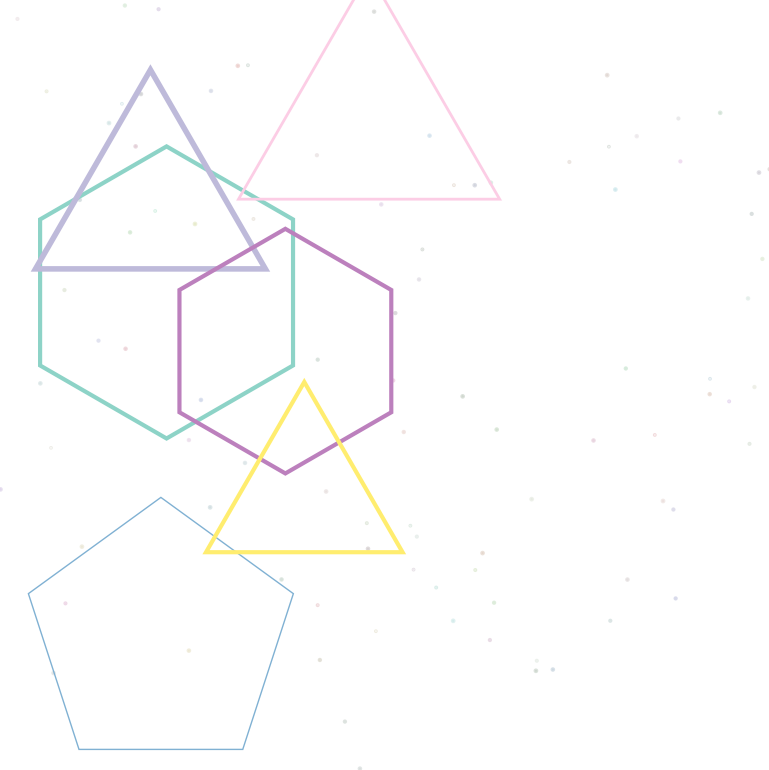[{"shape": "hexagon", "thickness": 1.5, "radius": 0.95, "center": [0.216, 0.62]}, {"shape": "triangle", "thickness": 2, "radius": 0.86, "center": [0.195, 0.737]}, {"shape": "pentagon", "thickness": 0.5, "radius": 0.9, "center": [0.209, 0.173]}, {"shape": "triangle", "thickness": 1, "radius": 0.98, "center": [0.479, 0.839]}, {"shape": "hexagon", "thickness": 1.5, "radius": 0.79, "center": [0.371, 0.544]}, {"shape": "triangle", "thickness": 1.5, "radius": 0.74, "center": [0.395, 0.357]}]